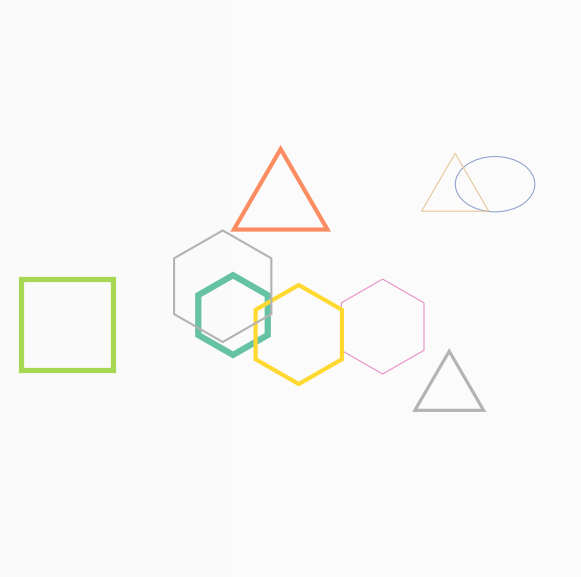[{"shape": "hexagon", "thickness": 3, "radius": 0.35, "center": [0.401, 0.454]}, {"shape": "triangle", "thickness": 2, "radius": 0.46, "center": [0.483, 0.648]}, {"shape": "oval", "thickness": 0.5, "radius": 0.34, "center": [0.852, 0.68]}, {"shape": "hexagon", "thickness": 0.5, "radius": 0.41, "center": [0.658, 0.434]}, {"shape": "square", "thickness": 2.5, "radius": 0.39, "center": [0.116, 0.437]}, {"shape": "hexagon", "thickness": 2, "radius": 0.43, "center": [0.514, 0.42]}, {"shape": "triangle", "thickness": 0.5, "radius": 0.33, "center": [0.783, 0.667]}, {"shape": "hexagon", "thickness": 1, "radius": 0.48, "center": [0.383, 0.504]}, {"shape": "triangle", "thickness": 1.5, "radius": 0.34, "center": [0.773, 0.323]}]